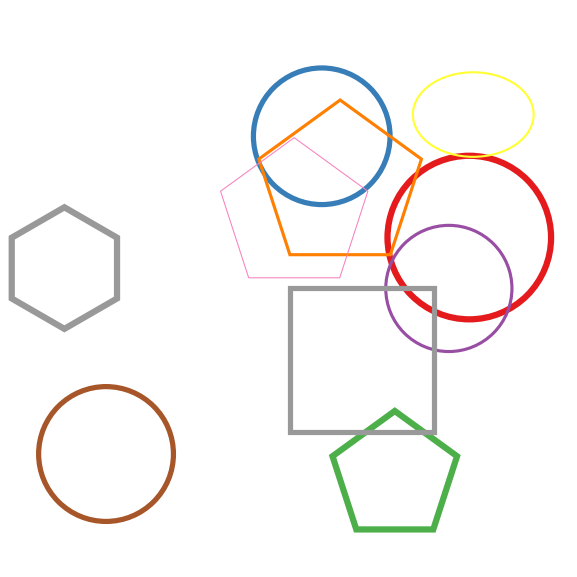[{"shape": "circle", "thickness": 3, "radius": 0.71, "center": [0.813, 0.588]}, {"shape": "circle", "thickness": 2.5, "radius": 0.59, "center": [0.557, 0.763]}, {"shape": "pentagon", "thickness": 3, "radius": 0.57, "center": [0.684, 0.174]}, {"shape": "circle", "thickness": 1.5, "radius": 0.55, "center": [0.777, 0.5]}, {"shape": "pentagon", "thickness": 1.5, "radius": 0.74, "center": [0.589, 0.678]}, {"shape": "oval", "thickness": 1, "radius": 0.52, "center": [0.819, 0.801]}, {"shape": "circle", "thickness": 2.5, "radius": 0.58, "center": [0.184, 0.213]}, {"shape": "pentagon", "thickness": 0.5, "radius": 0.67, "center": [0.509, 0.627]}, {"shape": "hexagon", "thickness": 3, "radius": 0.53, "center": [0.111, 0.535]}, {"shape": "square", "thickness": 2.5, "radius": 0.62, "center": [0.627, 0.376]}]